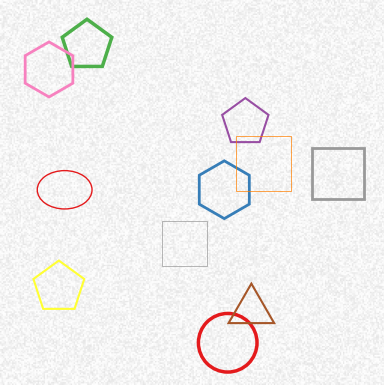[{"shape": "oval", "thickness": 1, "radius": 0.36, "center": [0.168, 0.507]}, {"shape": "circle", "thickness": 2.5, "radius": 0.38, "center": [0.591, 0.11]}, {"shape": "hexagon", "thickness": 2, "radius": 0.38, "center": [0.583, 0.507]}, {"shape": "pentagon", "thickness": 2.5, "radius": 0.34, "center": [0.226, 0.882]}, {"shape": "pentagon", "thickness": 1.5, "radius": 0.32, "center": [0.637, 0.682]}, {"shape": "square", "thickness": 0.5, "radius": 0.36, "center": [0.683, 0.574]}, {"shape": "pentagon", "thickness": 1.5, "radius": 0.35, "center": [0.153, 0.254]}, {"shape": "triangle", "thickness": 1.5, "radius": 0.34, "center": [0.653, 0.195]}, {"shape": "hexagon", "thickness": 2, "radius": 0.36, "center": [0.127, 0.82]}, {"shape": "square", "thickness": 0.5, "radius": 0.29, "center": [0.48, 0.368]}, {"shape": "square", "thickness": 2, "radius": 0.33, "center": [0.878, 0.549]}]